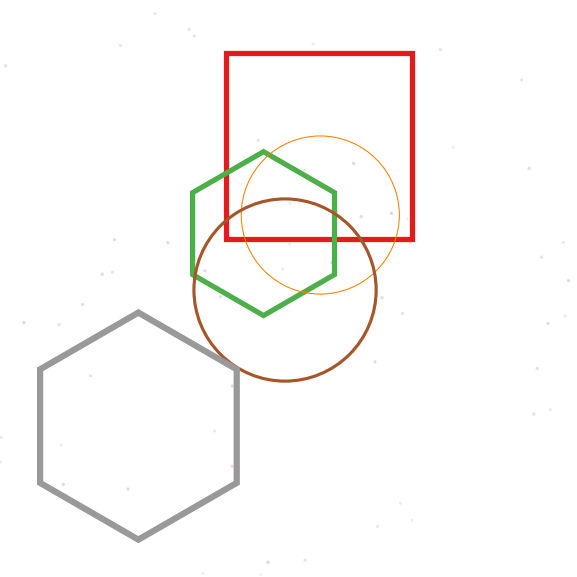[{"shape": "square", "thickness": 2.5, "radius": 0.8, "center": [0.552, 0.746]}, {"shape": "hexagon", "thickness": 2.5, "radius": 0.71, "center": [0.456, 0.595]}, {"shape": "circle", "thickness": 0.5, "radius": 0.68, "center": [0.555, 0.627]}, {"shape": "circle", "thickness": 1.5, "radius": 0.79, "center": [0.494, 0.497]}, {"shape": "hexagon", "thickness": 3, "radius": 0.98, "center": [0.24, 0.261]}]